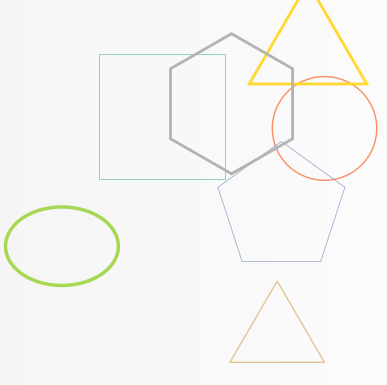[{"shape": "square", "thickness": 0.5, "radius": 0.81, "center": [0.417, 0.698]}, {"shape": "circle", "thickness": 1, "radius": 0.67, "center": [0.837, 0.666]}, {"shape": "pentagon", "thickness": 0.5, "radius": 0.86, "center": [0.726, 0.46]}, {"shape": "oval", "thickness": 2.5, "radius": 0.73, "center": [0.16, 0.36]}, {"shape": "triangle", "thickness": 2, "radius": 0.88, "center": [0.795, 0.869]}, {"shape": "triangle", "thickness": 1, "radius": 0.7, "center": [0.715, 0.129]}, {"shape": "hexagon", "thickness": 2, "radius": 0.91, "center": [0.598, 0.731]}]